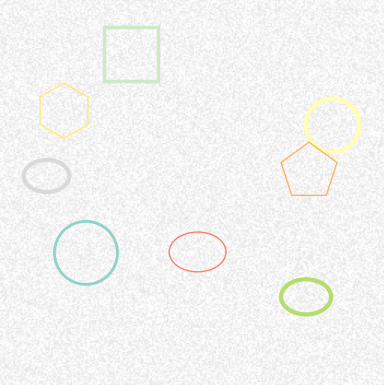[{"shape": "circle", "thickness": 2, "radius": 0.41, "center": [0.223, 0.343]}, {"shape": "circle", "thickness": 3, "radius": 0.35, "center": [0.864, 0.674]}, {"shape": "oval", "thickness": 1, "radius": 0.37, "center": [0.513, 0.346]}, {"shape": "pentagon", "thickness": 1, "radius": 0.38, "center": [0.803, 0.554]}, {"shape": "oval", "thickness": 3, "radius": 0.33, "center": [0.795, 0.229]}, {"shape": "oval", "thickness": 3, "radius": 0.3, "center": [0.121, 0.543]}, {"shape": "square", "thickness": 2.5, "radius": 0.35, "center": [0.341, 0.859]}, {"shape": "hexagon", "thickness": 1, "radius": 0.36, "center": [0.166, 0.712]}]